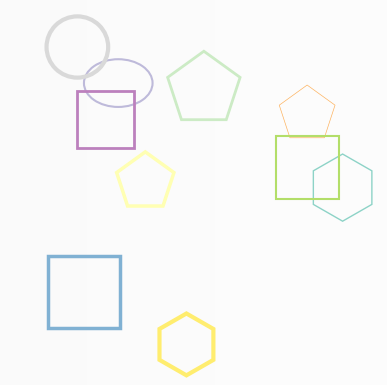[{"shape": "hexagon", "thickness": 1, "radius": 0.44, "center": [0.884, 0.513]}, {"shape": "pentagon", "thickness": 2.5, "radius": 0.39, "center": [0.375, 0.528]}, {"shape": "oval", "thickness": 1.5, "radius": 0.44, "center": [0.305, 0.784]}, {"shape": "square", "thickness": 2.5, "radius": 0.46, "center": [0.218, 0.241]}, {"shape": "pentagon", "thickness": 0.5, "radius": 0.38, "center": [0.793, 0.703]}, {"shape": "square", "thickness": 1.5, "radius": 0.41, "center": [0.793, 0.566]}, {"shape": "circle", "thickness": 3, "radius": 0.4, "center": [0.2, 0.878]}, {"shape": "square", "thickness": 2, "radius": 0.37, "center": [0.273, 0.689]}, {"shape": "pentagon", "thickness": 2, "radius": 0.49, "center": [0.526, 0.769]}, {"shape": "hexagon", "thickness": 3, "radius": 0.4, "center": [0.481, 0.105]}]